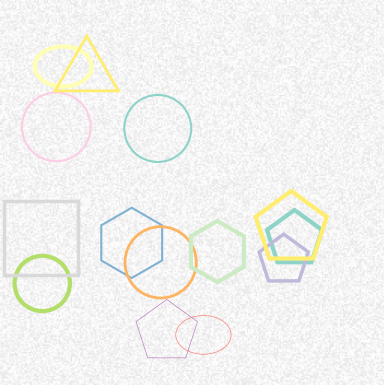[{"shape": "pentagon", "thickness": 3, "radius": 0.38, "center": [0.765, 0.38]}, {"shape": "circle", "thickness": 1.5, "radius": 0.44, "center": [0.41, 0.666]}, {"shape": "oval", "thickness": 3, "radius": 0.37, "center": [0.164, 0.827]}, {"shape": "pentagon", "thickness": 2.5, "radius": 0.34, "center": [0.737, 0.325]}, {"shape": "oval", "thickness": 0.5, "radius": 0.36, "center": [0.528, 0.13]}, {"shape": "hexagon", "thickness": 1.5, "radius": 0.46, "center": [0.342, 0.369]}, {"shape": "circle", "thickness": 2, "radius": 0.46, "center": [0.417, 0.319]}, {"shape": "circle", "thickness": 3, "radius": 0.36, "center": [0.11, 0.264]}, {"shape": "circle", "thickness": 1.5, "radius": 0.45, "center": [0.146, 0.671]}, {"shape": "square", "thickness": 2.5, "radius": 0.48, "center": [0.107, 0.382]}, {"shape": "pentagon", "thickness": 0.5, "radius": 0.42, "center": [0.433, 0.138]}, {"shape": "hexagon", "thickness": 3, "radius": 0.4, "center": [0.565, 0.347]}, {"shape": "pentagon", "thickness": 3, "radius": 0.48, "center": [0.756, 0.407]}, {"shape": "triangle", "thickness": 2, "radius": 0.48, "center": [0.225, 0.811]}]